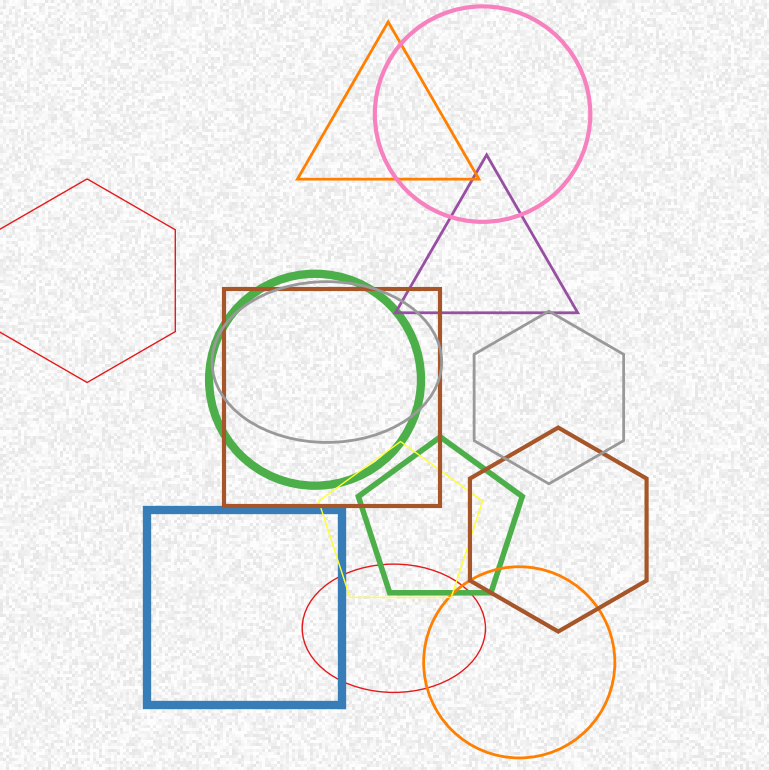[{"shape": "oval", "thickness": 0.5, "radius": 0.6, "center": [0.512, 0.184]}, {"shape": "hexagon", "thickness": 0.5, "radius": 0.66, "center": [0.113, 0.635]}, {"shape": "square", "thickness": 3, "radius": 0.63, "center": [0.317, 0.211]}, {"shape": "pentagon", "thickness": 2, "radius": 0.56, "center": [0.572, 0.321]}, {"shape": "circle", "thickness": 3, "radius": 0.69, "center": [0.409, 0.507]}, {"shape": "triangle", "thickness": 1, "radius": 0.68, "center": [0.632, 0.662]}, {"shape": "circle", "thickness": 1, "radius": 0.62, "center": [0.674, 0.14]}, {"shape": "triangle", "thickness": 1, "radius": 0.68, "center": [0.504, 0.835]}, {"shape": "pentagon", "thickness": 0.5, "radius": 0.56, "center": [0.52, 0.315]}, {"shape": "square", "thickness": 1.5, "radius": 0.7, "center": [0.431, 0.484]}, {"shape": "hexagon", "thickness": 1.5, "radius": 0.66, "center": [0.725, 0.312]}, {"shape": "circle", "thickness": 1.5, "radius": 0.7, "center": [0.627, 0.852]}, {"shape": "oval", "thickness": 1, "radius": 0.75, "center": [0.424, 0.53]}, {"shape": "hexagon", "thickness": 1, "radius": 0.56, "center": [0.713, 0.484]}]